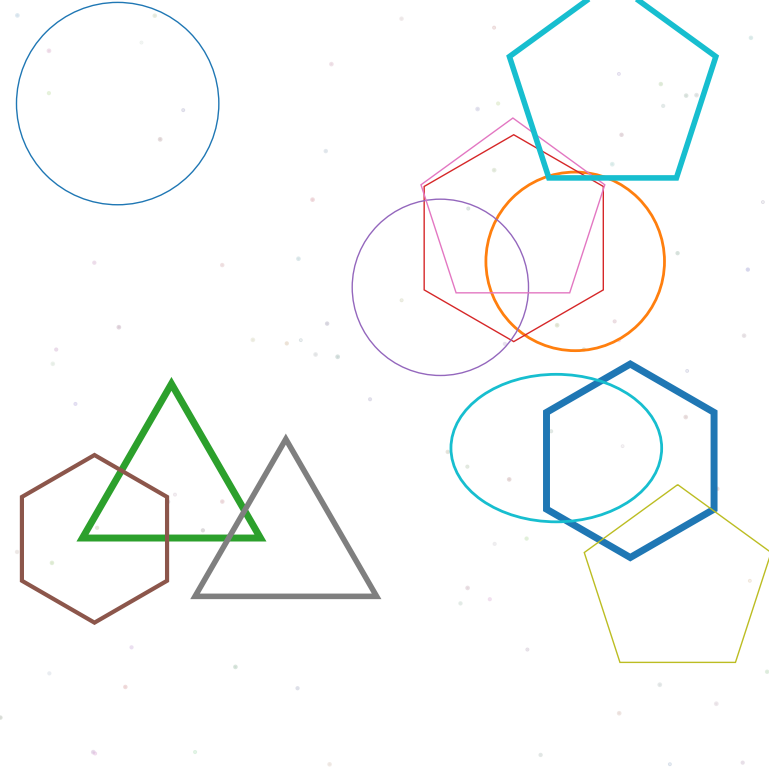[{"shape": "hexagon", "thickness": 2.5, "radius": 0.63, "center": [0.819, 0.402]}, {"shape": "circle", "thickness": 0.5, "radius": 0.66, "center": [0.153, 0.865]}, {"shape": "circle", "thickness": 1, "radius": 0.58, "center": [0.747, 0.661]}, {"shape": "triangle", "thickness": 2.5, "radius": 0.67, "center": [0.223, 0.368]}, {"shape": "hexagon", "thickness": 0.5, "radius": 0.67, "center": [0.667, 0.691]}, {"shape": "circle", "thickness": 0.5, "radius": 0.57, "center": [0.572, 0.627]}, {"shape": "hexagon", "thickness": 1.5, "radius": 0.54, "center": [0.123, 0.3]}, {"shape": "pentagon", "thickness": 0.5, "radius": 0.63, "center": [0.666, 0.721]}, {"shape": "triangle", "thickness": 2, "radius": 0.68, "center": [0.371, 0.294]}, {"shape": "pentagon", "thickness": 0.5, "radius": 0.64, "center": [0.88, 0.243]}, {"shape": "oval", "thickness": 1, "radius": 0.68, "center": [0.722, 0.418]}, {"shape": "pentagon", "thickness": 2, "radius": 0.7, "center": [0.796, 0.883]}]